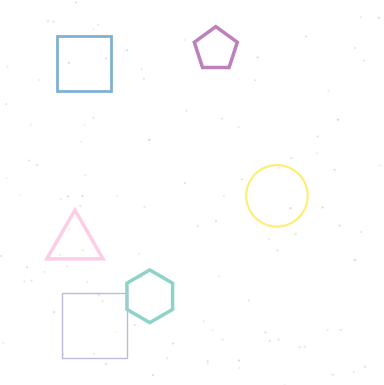[{"shape": "hexagon", "thickness": 2.5, "radius": 0.34, "center": [0.389, 0.23]}, {"shape": "square", "thickness": 1, "radius": 0.42, "center": [0.244, 0.154]}, {"shape": "square", "thickness": 2, "radius": 0.35, "center": [0.217, 0.835]}, {"shape": "triangle", "thickness": 2.5, "radius": 0.42, "center": [0.195, 0.37]}, {"shape": "pentagon", "thickness": 2.5, "radius": 0.29, "center": [0.561, 0.872]}, {"shape": "circle", "thickness": 1.5, "radius": 0.4, "center": [0.719, 0.491]}]